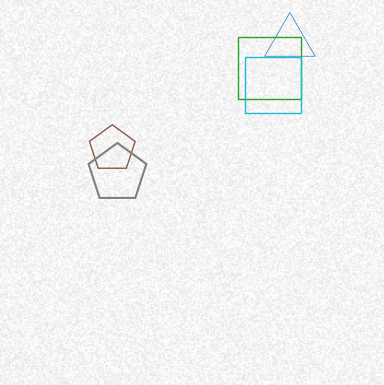[{"shape": "triangle", "thickness": 0.5, "radius": 0.38, "center": [0.753, 0.892]}, {"shape": "square", "thickness": 1, "radius": 0.41, "center": [0.701, 0.824]}, {"shape": "pentagon", "thickness": 1, "radius": 0.31, "center": [0.292, 0.614]}, {"shape": "pentagon", "thickness": 1.5, "radius": 0.39, "center": [0.305, 0.55]}, {"shape": "square", "thickness": 1, "radius": 0.36, "center": [0.709, 0.78]}]